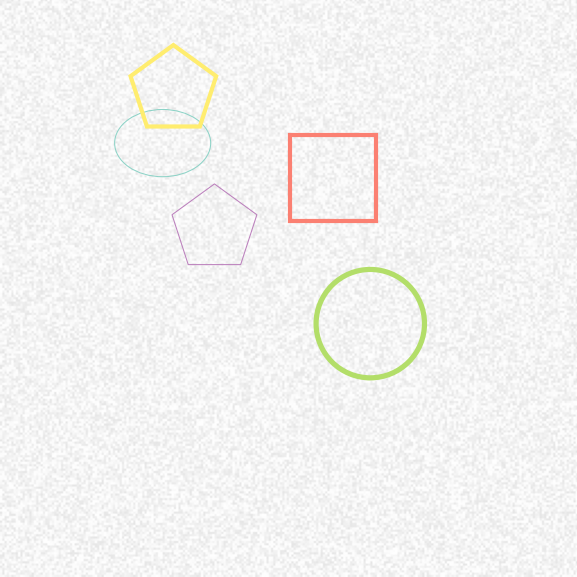[{"shape": "oval", "thickness": 0.5, "radius": 0.42, "center": [0.282, 0.751]}, {"shape": "square", "thickness": 2, "radius": 0.37, "center": [0.577, 0.691]}, {"shape": "circle", "thickness": 2.5, "radius": 0.47, "center": [0.641, 0.439]}, {"shape": "pentagon", "thickness": 0.5, "radius": 0.39, "center": [0.371, 0.603]}, {"shape": "pentagon", "thickness": 2, "radius": 0.39, "center": [0.3, 0.843]}]